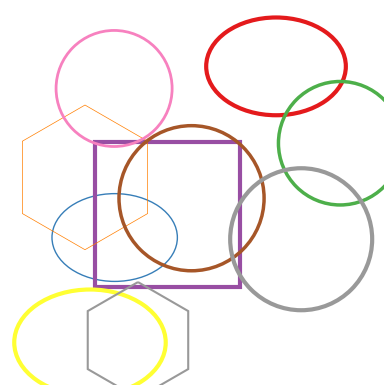[{"shape": "oval", "thickness": 3, "radius": 0.91, "center": [0.717, 0.828]}, {"shape": "oval", "thickness": 1, "radius": 0.81, "center": [0.298, 0.383]}, {"shape": "circle", "thickness": 2.5, "radius": 0.8, "center": [0.884, 0.628]}, {"shape": "square", "thickness": 3, "radius": 0.94, "center": [0.434, 0.443]}, {"shape": "hexagon", "thickness": 0.5, "radius": 0.94, "center": [0.221, 0.539]}, {"shape": "oval", "thickness": 3, "radius": 0.98, "center": [0.234, 0.11]}, {"shape": "circle", "thickness": 2.5, "radius": 0.94, "center": [0.497, 0.485]}, {"shape": "circle", "thickness": 2, "radius": 0.75, "center": [0.296, 0.77]}, {"shape": "circle", "thickness": 3, "radius": 0.92, "center": [0.782, 0.379]}, {"shape": "hexagon", "thickness": 1.5, "radius": 0.75, "center": [0.358, 0.117]}]